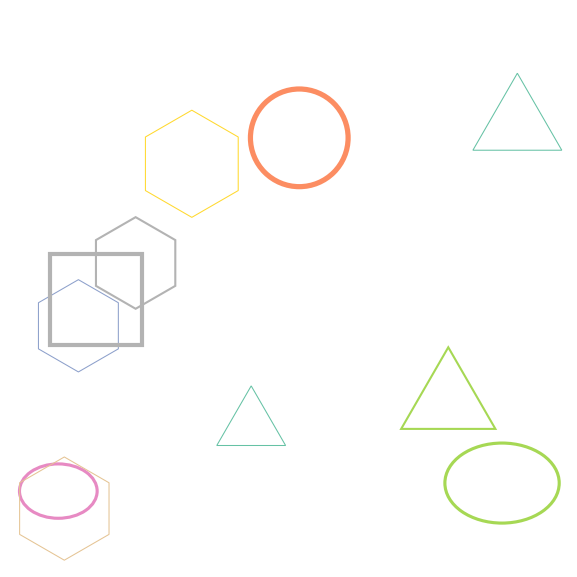[{"shape": "triangle", "thickness": 0.5, "radius": 0.34, "center": [0.435, 0.262]}, {"shape": "triangle", "thickness": 0.5, "radius": 0.44, "center": [0.896, 0.783]}, {"shape": "circle", "thickness": 2.5, "radius": 0.42, "center": [0.518, 0.76]}, {"shape": "hexagon", "thickness": 0.5, "radius": 0.4, "center": [0.136, 0.435]}, {"shape": "oval", "thickness": 1.5, "radius": 0.34, "center": [0.101, 0.149]}, {"shape": "triangle", "thickness": 1, "radius": 0.47, "center": [0.776, 0.304]}, {"shape": "oval", "thickness": 1.5, "radius": 0.49, "center": [0.869, 0.163]}, {"shape": "hexagon", "thickness": 0.5, "radius": 0.46, "center": [0.332, 0.716]}, {"shape": "hexagon", "thickness": 0.5, "radius": 0.45, "center": [0.111, 0.118]}, {"shape": "hexagon", "thickness": 1, "radius": 0.4, "center": [0.235, 0.544]}, {"shape": "square", "thickness": 2, "radius": 0.4, "center": [0.166, 0.48]}]